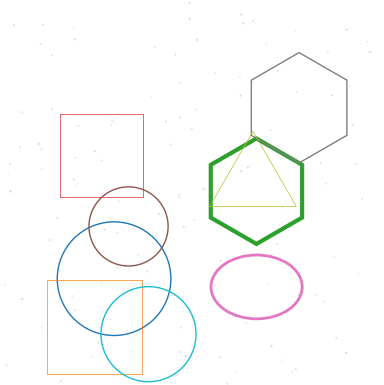[{"shape": "circle", "thickness": 1, "radius": 0.74, "center": [0.296, 0.276]}, {"shape": "square", "thickness": 0.5, "radius": 0.61, "center": [0.245, 0.152]}, {"shape": "hexagon", "thickness": 3, "radius": 0.68, "center": [0.666, 0.503]}, {"shape": "square", "thickness": 0.5, "radius": 0.54, "center": [0.265, 0.596]}, {"shape": "circle", "thickness": 1, "radius": 0.51, "center": [0.334, 0.412]}, {"shape": "oval", "thickness": 2, "radius": 0.59, "center": [0.666, 0.255]}, {"shape": "hexagon", "thickness": 1, "radius": 0.72, "center": [0.777, 0.72]}, {"shape": "triangle", "thickness": 0.5, "radius": 0.65, "center": [0.657, 0.529]}, {"shape": "circle", "thickness": 1, "radius": 0.62, "center": [0.386, 0.132]}]